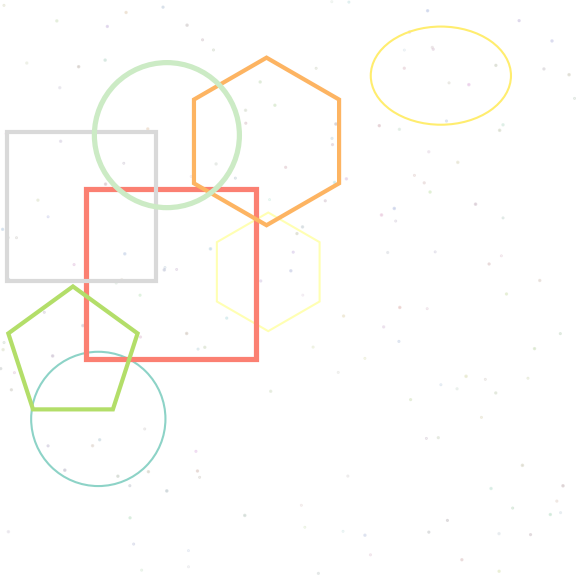[{"shape": "circle", "thickness": 1, "radius": 0.58, "center": [0.17, 0.274]}, {"shape": "hexagon", "thickness": 1, "radius": 0.51, "center": [0.464, 0.528]}, {"shape": "square", "thickness": 2.5, "radius": 0.73, "center": [0.296, 0.524]}, {"shape": "hexagon", "thickness": 2, "radius": 0.73, "center": [0.462, 0.754]}, {"shape": "pentagon", "thickness": 2, "radius": 0.59, "center": [0.126, 0.385]}, {"shape": "square", "thickness": 2, "radius": 0.64, "center": [0.141, 0.641]}, {"shape": "circle", "thickness": 2.5, "radius": 0.63, "center": [0.289, 0.765]}, {"shape": "oval", "thickness": 1, "radius": 0.61, "center": [0.763, 0.868]}]